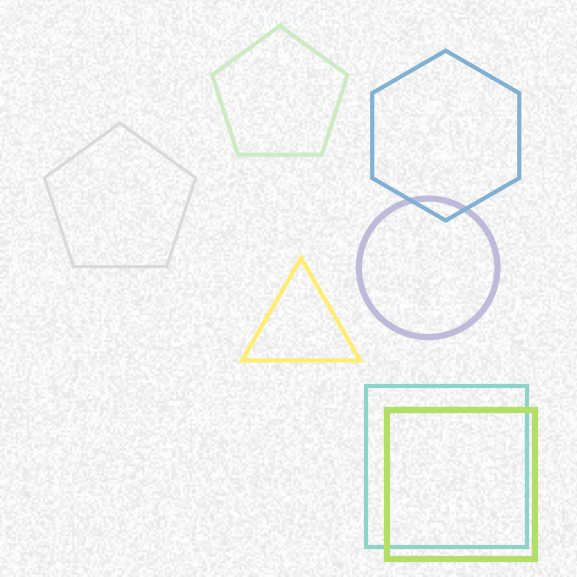[{"shape": "square", "thickness": 2, "radius": 0.7, "center": [0.773, 0.191]}, {"shape": "circle", "thickness": 3, "radius": 0.6, "center": [0.741, 0.535]}, {"shape": "hexagon", "thickness": 2, "radius": 0.74, "center": [0.772, 0.764]}, {"shape": "square", "thickness": 3, "radius": 0.64, "center": [0.798, 0.16]}, {"shape": "pentagon", "thickness": 1.5, "radius": 0.69, "center": [0.208, 0.649]}, {"shape": "pentagon", "thickness": 2, "radius": 0.62, "center": [0.485, 0.831]}, {"shape": "triangle", "thickness": 2, "radius": 0.59, "center": [0.521, 0.434]}]